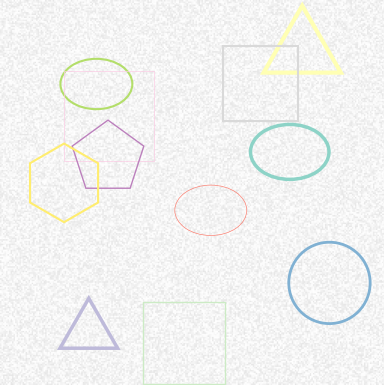[{"shape": "oval", "thickness": 2.5, "radius": 0.51, "center": [0.753, 0.605]}, {"shape": "triangle", "thickness": 3, "radius": 0.58, "center": [0.785, 0.869]}, {"shape": "triangle", "thickness": 2.5, "radius": 0.43, "center": [0.231, 0.139]}, {"shape": "oval", "thickness": 0.5, "radius": 0.47, "center": [0.547, 0.454]}, {"shape": "circle", "thickness": 2, "radius": 0.53, "center": [0.856, 0.265]}, {"shape": "oval", "thickness": 1.5, "radius": 0.47, "center": [0.25, 0.782]}, {"shape": "square", "thickness": 0.5, "radius": 0.58, "center": [0.283, 0.7]}, {"shape": "square", "thickness": 1.5, "radius": 0.49, "center": [0.678, 0.782]}, {"shape": "pentagon", "thickness": 1, "radius": 0.49, "center": [0.281, 0.59]}, {"shape": "square", "thickness": 1, "radius": 0.53, "center": [0.478, 0.108]}, {"shape": "hexagon", "thickness": 1.5, "radius": 0.51, "center": [0.166, 0.525]}]